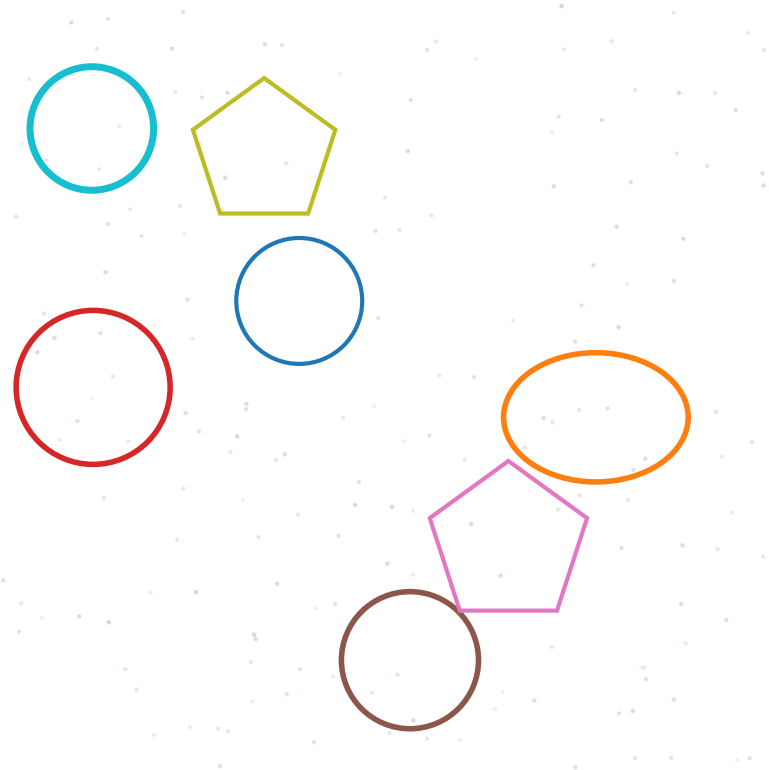[{"shape": "circle", "thickness": 1.5, "radius": 0.41, "center": [0.389, 0.609]}, {"shape": "oval", "thickness": 2, "radius": 0.6, "center": [0.774, 0.458]}, {"shape": "circle", "thickness": 2, "radius": 0.5, "center": [0.121, 0.497]}, {"shape": "circle", "thickness": 2, "radius": 0.45, "center": [0.532, 0.143]}, {"shape": "pentagon", "thickness": 1.5, "radius": 0.54, "center": [0.66, 0.294]}, {"shape": "pentagon", "thickness": 1.5, "radius": 0.49, "center": [0.343, 0.801]}, {"shape": "circle", "thickness": 2.5, "radius": 0.4, "center": [0.119, 0.833]}]